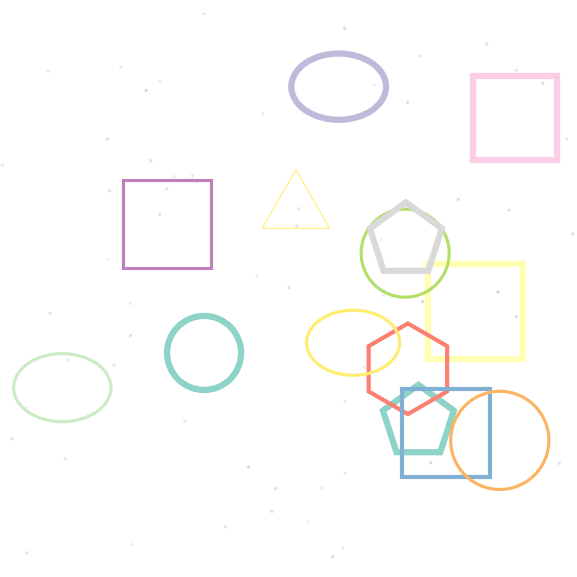[{"shape": "circle", "thickness": 3, "radius": 0.32, "center": [0.353, 0.388]}, {"shape": "pentagon", "thickness": 3, "radius": 0.32, "center": [0.724, 0.268]}, {"shape": "square", "thickness": 3, "radius": 0.41, "center": [0.823, 0.46]}, {"shape": "oval", "thickness": 3, "radius": 0.41, "center": [0.586, 0.849]}, {"shape": "hexagon", "thickness": 2, "radius": 0.39, "center": [0.706, 0.361]}, {"shape": "square", "thickness": 2, "radius": 0.38, "center": [0.772, 0.249]}, {"shape": "circle", "thickness": 1.5, "radius": 0.42, "center": [0.865, 0.237]}, {"shape": "circle", "thickness": 1.5, "radius": 0.38, "center": [0.702, 0.561]}, {"shape": "square", "thickness": 3, "radius": 0.36, "center": [0.892, 0.795]}, {"shape": "pentagon", "thickness": 3, "radius": 0.33, "center": [0.703, 0.583]}, {"shape": "square", "thickness": 1.5, "radius": 0.38, "center": [0.289, 0.611]}, {"shape": "oval", "thickness": 1.5, "radius": 0.42, "center": [0.108, 0.328]}, {"shape": "triangle", "thickness": 0.5, "radius": 0.34, "center": [0.512, 0.638]}, {"shape": "oval", "thickness": 1.5, "radius": 0.4, "center": [0.611, 0.406]}]